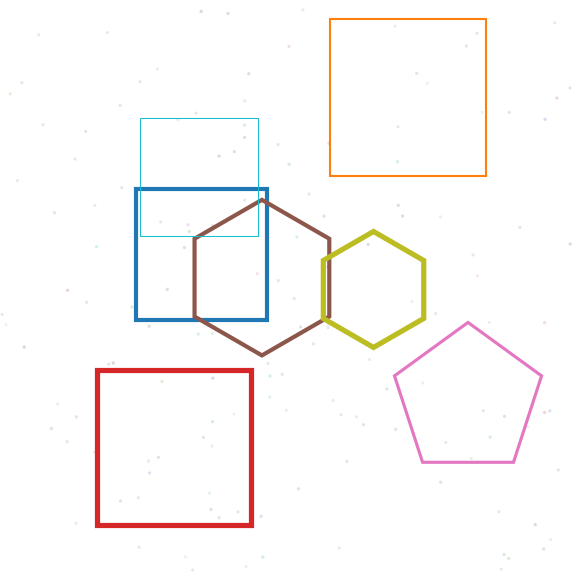[{"shape": "square", "thickness": 2, "radius": 0.57, "center": [0.35, 0.558]}, {"shape": "square", "thickness": 1, "radius": 0.68, "center": [0.706, 0.83]}, {"shape": "square", "thickness": 2.5, "radius": 0.67, "center": [0.301, 0.224]}, {"shape": "hexagon", "thickness": 2, "radius": 0.67, "center": [0.454, 0.518]}, {"shape": "pentagon", "thickness": 1.5, "radius": 0.67, "center": [0.81, 0.307]}, {"shape": "hexagon", "thickness": 2.5, "radius": 0.5, "center": [0.647, 0.498]}, {"shape": "square", "thickness": 0.5, "radius": 0.51, "center": [0.345, 0.692]}]